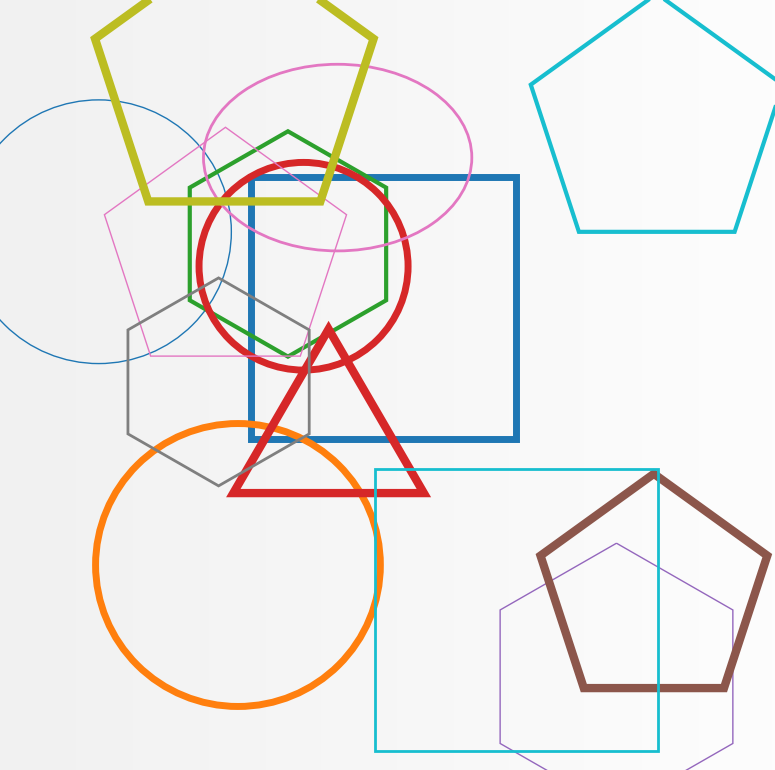[{"shape": "square", "thickness": 2.5, "radius": 0.85, "center": [0.495, 0.6]}, {"shape": "circle", "thickness": 0.5, "radius": 0.86, "center": [0.127, 0.699]}, {"shape": "circle", "thickness": 2.5, "radius": 0.92, "center": [0.307, 0.266]}, {"shape": "hexagon", "thickness": 1.5, "radius": 0.73, "center": [0.372, 0.683]}, {"shape": "triangle", "thickness": 3, "radius": 0.71, "center": [0.424, 0.431]}, {"shape": "circle", "thickness": 2.5, "radius": 0.67, "center": [0.392, 0.654]}, {"shape": "hexagon", "thickness": 0.5, "radius": 0.87, "center": [0.795, 0.121]}, {"shape": "pentagon", "thickness": 3, "radius": 0.77, "center": [0.844, 0.231]}, {"shape": "pentagon", "thickness": 0.5, "radius": 0.82, "center": [0.291, 0.67]}, {"shape": "oval", "thickness": 1, "radius": 0.87, "center": [0.436, 0.795]}, {"shape": "hexagon", "thickness": 1, "radius": 0.68, "center": [0.282, 0.504]}, {"shape": "pentagon", "thickness": 3, "radius": 0.94, "center": [0.302, 0.891]}, {"shape": "pentagon", "thickness": 1.5, "radius": 0.85, "center": [0.847, 0.837]}, {"shape": "square", "thickness": 1, "radius": 0.91, "center": [0.667, 0.208]}]